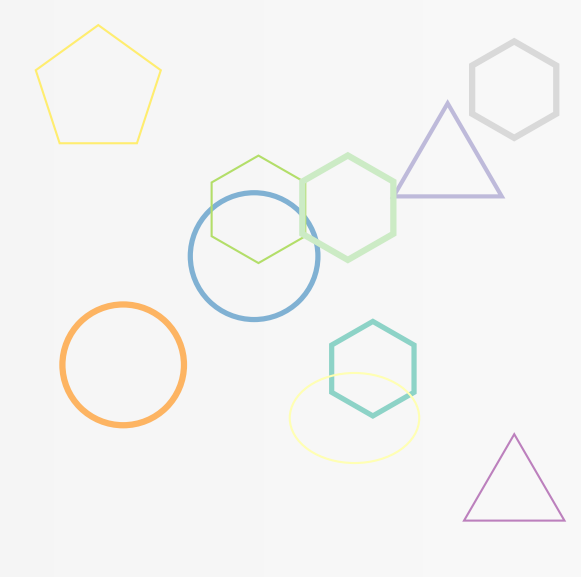[{"shape": "hexagon", "thickness": 2.5, "radius": 0.41, "center": [0.641, 0.361]}, {"shape": "oval", "thickness": 1, "radius": 0.56, "center": [0.61, 0.275]}, {"shape": "triangle", "thickness": 2, "radius": 0.54, "center": [0.77, 0.713]}, {"shape": "circle", "thickness": 2.5, "radius": 0.55, "center": [0.437, 0.556]}, {"shape": "circle", "thickness": 3, "radius": 0.52, "center": [0.212, 0.367]}, {"shape": "hexagon", "thickness": 1, "radius": 0.47, "center": [0.445, 0.637]}, {"shape": "hexagon", "thickness": 3, "radius": 0.42, "center": [0.885, 0.844]}, {"shape": "triangle", "thickness": 1, "radius": 0.5, "center": [0.885, 0.148]}, {"shape": "hexagon", "thickness": 3, "radius": 0.45, "center": [0.598, 0.639]}, {"shape": "pentagon", "thickness": 1, "radius": 0.57, "center": [0.169, 0.843]}]